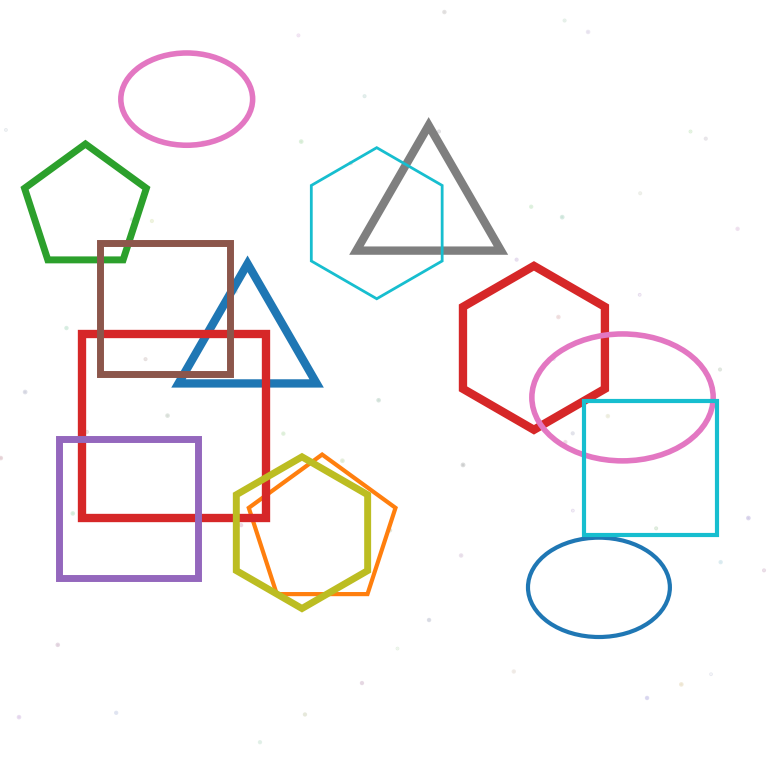[{"shape": "oval", "thickness": 1.5, "radius": 0.46, "center": [0.778, 0.237]}, {"shape": "triangle", "thickness": 3, "radius": 0.52, "center": [0.322, 0.554]}, {"shape": "pentagon", "thickness": 1.5, "radius": 0.5, "center": [0.418, 0.309]}, {"shape": "pentagon", "thickness": 2.5, "radius": 0.42, "center": [0.111, 0.73]}, {"shape": "square", "thickness": 3, "radius": 0.6, "center": [0.226, 0.447]}, {"shape": "hexagon", "thickness": 3, "radius": 0.53, "center": [0.693, 0.548]}, {"shape": "square", "thickness": 2.5, "radius": 0.45, "center": [0.167, 0.339]}, {"shape": "square", "thickness": 2.5, "radius": 0.42, "center": [0.214, 0.599]}, {"shape": "oval", "thickness": 2, "radius": 0.43, "center": [0.243, 0.871]}, {"shape": "oval", "thickness": 2, "radius": 0.59, "center": [0.808, 0.484]}, {"shape": "triangle", "thickness": 3, "radius": 0.54, "center": [0.557, 0.729]}, {"shape": "hexagon", "thickness": 2.5, "radius": 0.49, "center": [0.392, 0.308]}, {"shape": "hexagon", "thickness": 1, "radius": 0.49, "center": [0.489, 0.71]}, {"shape": "square", "thickness": 1.5, "radius": 0.43, "center": [0.845, 0.392]}]